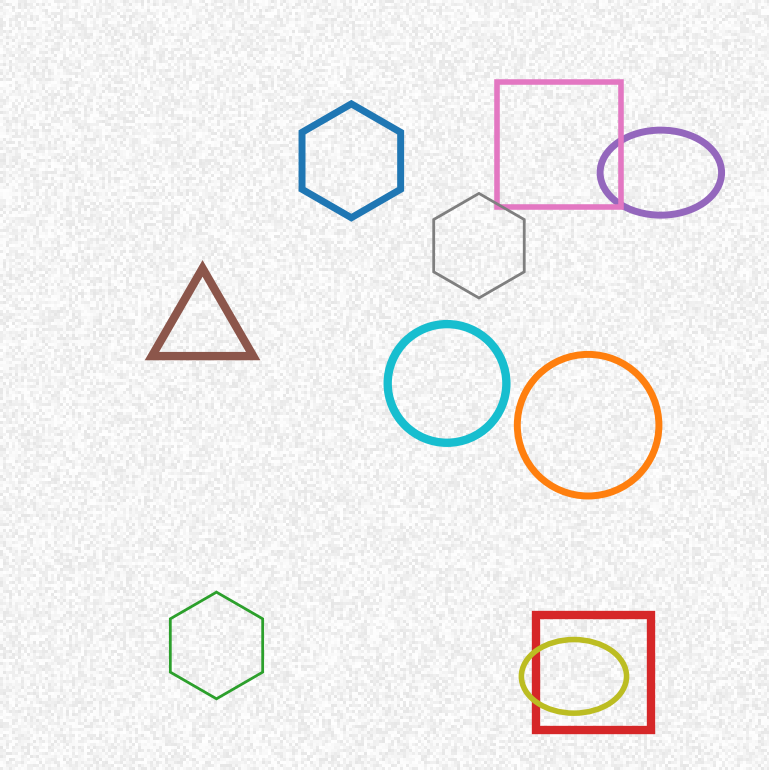[{"shape": "hexagon", "thickness": 2.5, "radius": 0.37, "center": [0.456, 0.791]}, {"shape": "circle", "thickness": 2.5, "radius": 0.46, "center": [0.764, 0.448]}, {"shape": "hexagon", "thickness": 1, "radius": 0.35, "center": [0.281, 0.162]}, {"shape": "square", "thickness": 3, "radius": 0.37, "center": [0.771, 0.126]}, {"shape": "oval", "thickness": 2.5, "radius": 0.39, "center": [0.858, 0.776]}, {"shape": "triangle", "thickness": 3, "radius": 0.38, "center": [0.263, 0.576]}, {"shape": "square", "thickness": 2, "radius": 0.4, "center": [0.726, 0.813]}, {"shape": "hexagon", "thickness": 1, "radius": 0.34, "center": [0.622, 0.681]}, {"shape": "oval", "thickness": 2, "radius": 0.34, "center": [0.745, 0.122]}, {"shape": "circle", "thickness": 3, "radius": 0.39, "center": [0.581, 0.502]}]